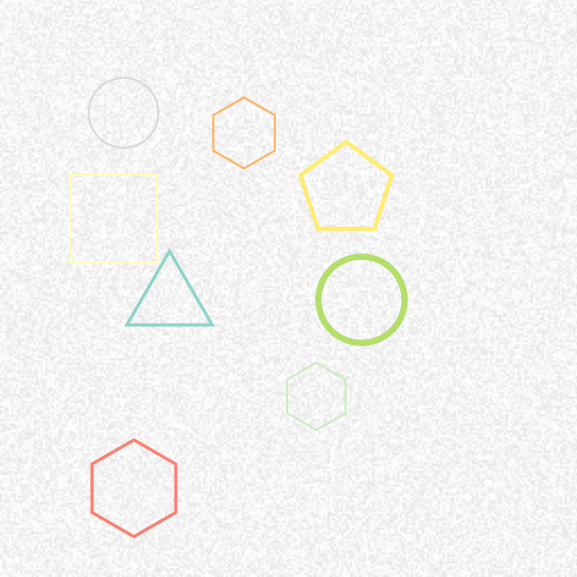[{"shape": "triangle", "thickness": 1.5, "radius": 0.43, "center": [0.294, 0.479]}, {"shape": "square", "thickness": 1, "radius": 0.37, "center": [0.197, 0.621]}, {"shape": "hexagon", "thickness": 1.5, "radius": 0.42, "center": [0.232, 0.154]}, {"shape": "hexagon", "thickness": 1, "radius": 0.31, "center": [0.423, 0.769]}, {"shape": "circle", "thickness": 3, "radius": 0.37, "center": [0.626, 0.48]}, {"shape": "circle", "thickness": 1, "radius": 0.3, "center": [0.214, 0.804]}, {"shape": "hexagon", "thickness": 1, "radius": 0.29, "center": [0.548, 0.313]}, {"shape": "pentagon", "thickness": 2, "radius": 0.42, "center": [0.599, 0.67]}]